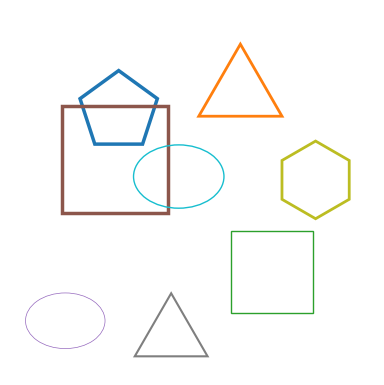[{"shape": "pentagon", "thickness": 2.5, "radius": 0.53, "center": [0.308, 0.711]}, {"shape": "triangle", "thickness": 2, "radius": 0.62, "center": [0.624, 0.761]}, {"shape": "square", "thickness": 1, "radius": 0.53, "center": [0.706, 0.293]}, {"shape": "oval", "thickness": 0.5, "radius": 0.52, "center": [0.17, 0.167]}, {"shape": "square", "thickness": 2.5, "radius": 0.69, "center": [0.299, 0.585]}, {"shape": "triangle", "thickness": 1.5, "radius": 0.55, "center": [0.445, 0.129]}, {"shape": "hexagon", "thickness": 2, "radius": 0.5, "center": [0.82, 0.533]}, {"shape": "oval", "thickness": 1, "radius": 0.59, "center": [0.464, 0.541]}]